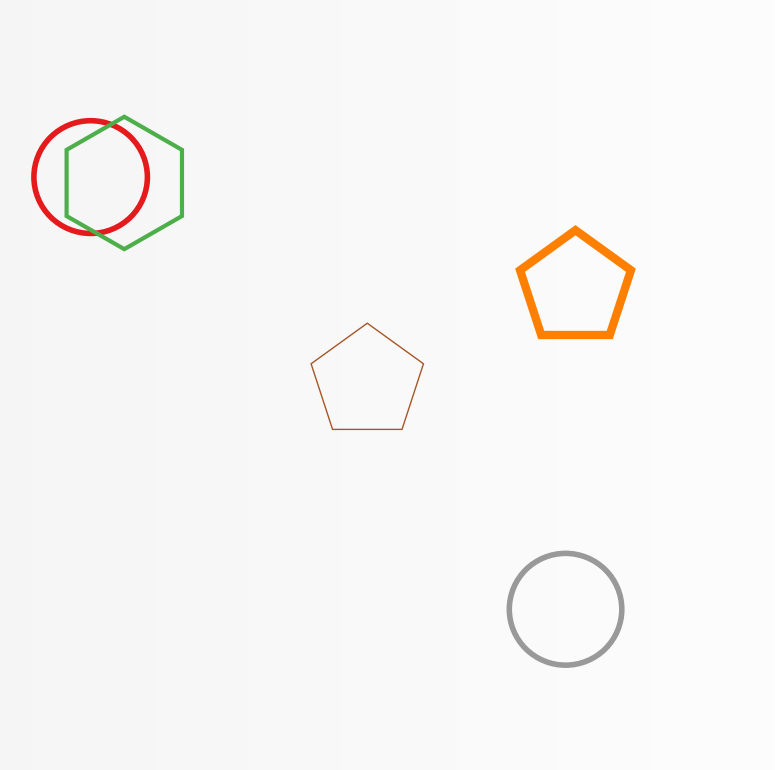[{"shape": "circle", "thickness": 2, "radius": 0.37, "center": [0.117, 0.77]}, {"shape": "hexagon", "thickness": 1.5, "radius": 0.43, "center": [0.16, 0.762]}, {"shape": "pentagon", "thickness": 3, "radius": 0.38, "center": [0.743, 0.626]}, {"shape": "pentagon", "thickness": 0.5, "radius": 0.38, "center": [0.474, 0.504]}, {"shape": "circle", "thickness": 2, "radius": 0.36, "center": [0.73, 0.209]}]